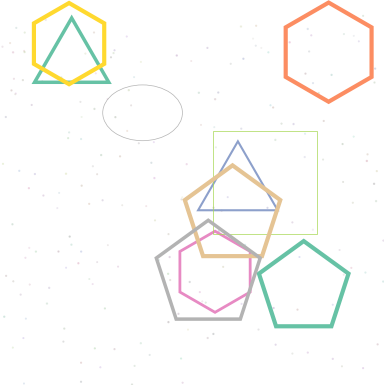[{"shape": "pentagon", "thickness": 3, "radius": 0.61, "center": [0.789, 0.251]}, {"shape": "triangle", "thickness": 2.5, "radius": 0.56, "center": [0.186, 0.842]}, {"shape": "hexagon", "thickness": 3, "radius": 0.64, "center": [0.854, 0.865]}, {"shape": "triangle", "thickness": 1.5, "radius": 0.6, "center": [0.618, 0.514]}, {"shape": "hexagon", "thickness": 2, "radius": 0.53, "center": [0.559, 0.294]}, {"shape": "square", "thickness": 0.5, "radius": 0.67, "center": [0.689, 0.526]}, {"shape": "hexagon", "thickness": 3, "radius": 0.53, "center": [0.179, 0.887]}, {"shape": "pentagon", "thickness": 3, "radius": 0.65, "center": [0.604, 0.44]}, {"shape": "pentagon", "thickness": 2.5, "radius": 0.71, "center": [0.541, 0.286]}, {"shape": "oval", "thickness": 0.5, "radius": 0.52, "center": [0.37, 0.707]}]